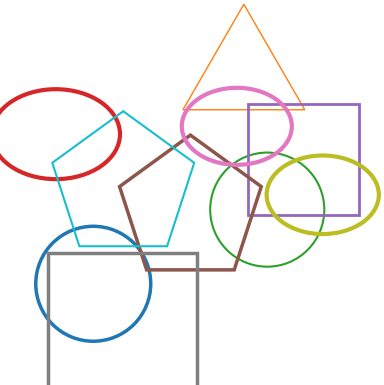[{"shape": "circle", "thickness": 2.5, "radius": 0.75, "center": [0.242, 0.263]}, {"shape": "triangle", "thickness": 1, "radius": 0.91, "center": [0.633, 0.806]}, {"shape": "circle", "thickness": 1.5, "radius": 0.74, "center": [0.694, 0.456]}, {"shape": "oval", "thickness": 3, "radius": 0.83, "center": [0.145, 0.652]}, {"shape": "square", "thickness": 2, "radius": 0.72, "center": [0.787, 0.586]}, {"shape": "pentagon", "thickness": 2.5, "radius": 0.97, "center": [0.495, 0.456]}, {"shape": "oval", "thickness": 3, "radius": 0.71, "center": [0.615, 0.672]}, {"shape": "square", "thickness": 2.5, "radius": 0.97, "center": [0.319, 0.151]}, {"shape": "oval", "thickness": 3, "radius": 0.73, "center": [0.838, 0.494]}, {"shape": "pentagon", "thickness": 1.5, "radius": 0.97, "center": [0.32, 0.517]}]